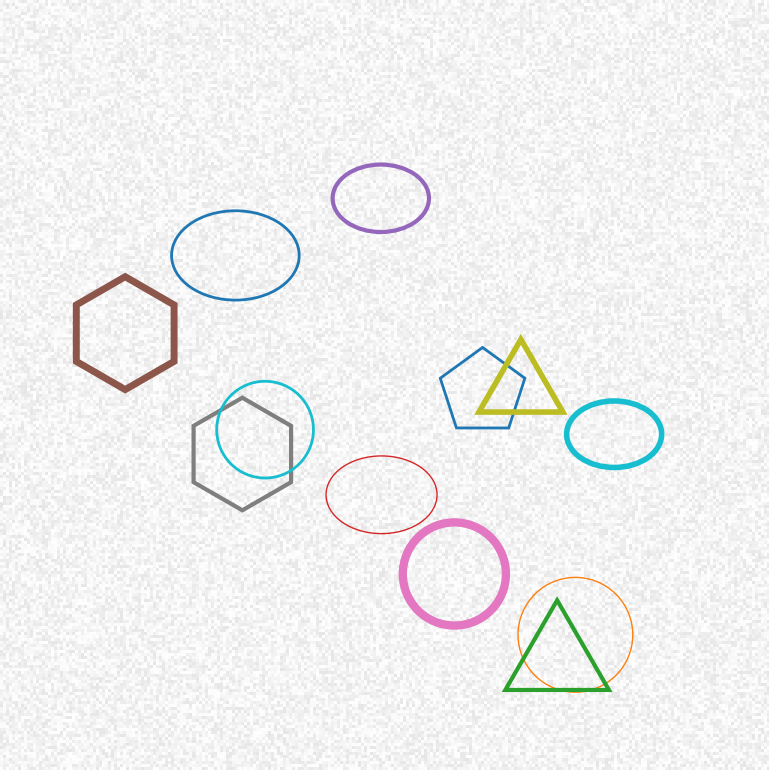[{"shape": "oval", "thickness": 1, "radius": 0.41, "center": [0.306, 0.668]}, {"shape": "pentagon", "thickness": 1, "radius": 0.29, "center": [0.627, 0.491]}, {"shape": "circle", "thickness": 0.5, "radius": 0.37, "center": [0.747, 0.176]}, {"shape": "triangle", "thickness": 1.5, "radius": 0.39, "center": [0.724, 0.143]}, {"shape": "oval", "thickness": 0.5, "radius": 0.36, "center": [0.496, 0.357]}, {"shape": "oval", "thickness": 1.5, "radius": 0.31, "center": [0.495, 0.742]}, {"shape": "hexagon", "thickness": 2.5, "radius": 0.37, "center": [0.163, 0.567]}, {"shape": "circle", "thickness": 3, "radius": 0.33, "center": [0.59, 0.255]}, {"shape": "hexagon", "thickness": 1.5, "radius": 0.37, "center": [0.315, 0.41]}, {"shape": "triangle", "thickness": 2, "radius": 0.31, "center": [0.676, 0.496]}, {"shape": "oval", "thickness": 2, "radius": 0.31, "center": [0.798, 0.436]}, {"shape": "circle", "thickness": 1, "radius": 0.31, "center": [0.344, 0.442]}]